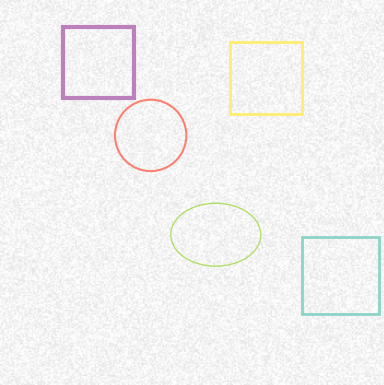[{"shape": "square", "thickness": 2, "radius": 0.5, "center": [0.885, 0.285]}, {"shape": "circle", "thickness": 1.5, "radius": 0.46, "center": [0.391, 0.648]}, {"shape": "oval", "thickness": 1, "radius": 0.58, "center": [0.56, 0.39]}, {"shape": "square", "thickness": 3, "radius": 0.46, "center": [0.256, 0.838]}, {"shape": "square", "thickness": 2, "radius": 0.47, "center": [0.691, 0.797]}]